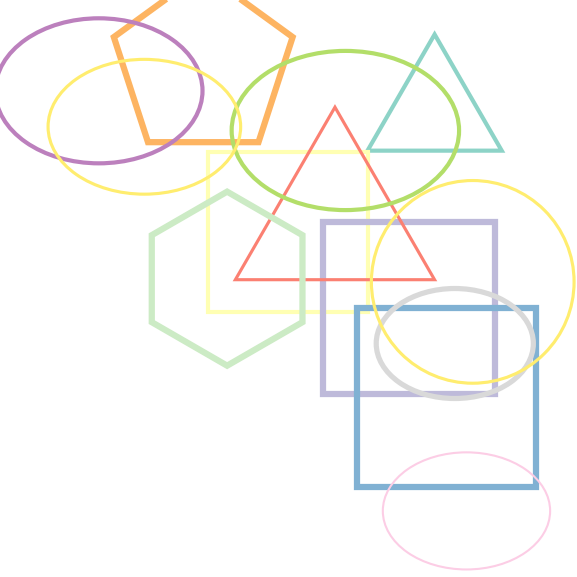[{"shape": "triangle", "thickness": 2, "radius": 0.67, "center": [0.753, 0.805]}, {"shape": "square", "thickness": 2, "radius": 0.69, "center": [0.499, 0.598]}, {"shape": "square", "thickness": 3, "radius": 0.74, "center": [0.708, 0.466]}, {"shape": "triangle", "thickness": 1.5, "radius": 1.0, "center": [0.58, 0.614]}, {"shape": "square", "thickness": 3, "radius": 0.77, "center": [0.773, 0.311]}, {"shape": "pentagon", "thickness": 3, "radius": 0.81, "center": [0.352, 0.885]}, {"shape": "oval", "thickness": 2, "radius": 0.98, "center": [0.598, 0.773]}, {"shape": "oval", "thickness": 1, "radius": 0.72, "center": [0.808, 0.114]}, {"shape": "oval", "thickness": 2.5, "radius": 0.68, "center": [0.788, 0.404]}, {"shape": "oval", "thickness": 2, "radius": 0.9, "center": [0.171, 0.842]}, {"shape": "hexagon", "thickness": 3, "radius": 0.75, "center": [0.393, 0.517]}, {"shape": "oval", "thickness": 1.5, "radius": 0.83, "center": [0.25, 0.78]}, {"shape": "circle", "thickness": 1.5, "radius": 0.88, "center": [0.819, 0.511]}]